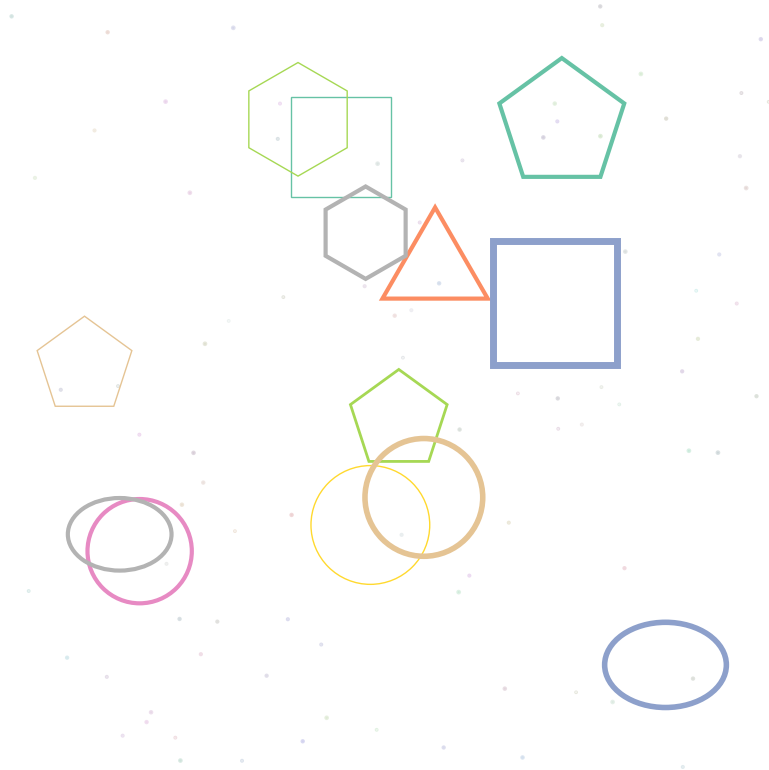[{"shape": "square", "thickness": 0.5, "radius": 0.32, "center": [0.443, 0.809]}, {"shape": "pentagon", "thickness": 1.5, "radius": 0.43, "center": [0.73, 0.839]}, {"shape": "triangle", "thickness": 1.5, "radius": 0.39, "center": [0.565, 0.652]}, {"shape": "oval", "thickness": 2, "radius": 0.4, "center": [0.864, 0.136]}, {"shape": "square", "thickness": 2.5, "radius": 0.4, "center": [0.721, 0.607]}, {"shape": "circle", "thickness": 1.5, "radius": 0.34, "center": [0.181, 0.284]}, {"shape": "pentagon", "thickness": 1, "radius": 0.33, "center": [0.518, 0.454]}, {"shape": "hexagon", "thickness": 0.5, "radius": 0.37, "center": [0.387, 0.845]}, {"shape": "circle", "thickness": 0.5, "radius": 0.39, "center": [0.481, 0.318]}, {"shape": "pentagon", "thickness": 0.5, "radius": 0.32, "center": [0.11, 0.525]}, {"shape": "circle", "thickness": 2, "radius": 0.38, "center": [0.55, 0.354]}, {"shape": "hexagon", "thickness": 1.5, "radius": 0.3, "center": [0.475, 0.698]}, {"shape": "oval", "thickness": 1.5, "radius": 0.34, "center": [0.155, 0.306]}]